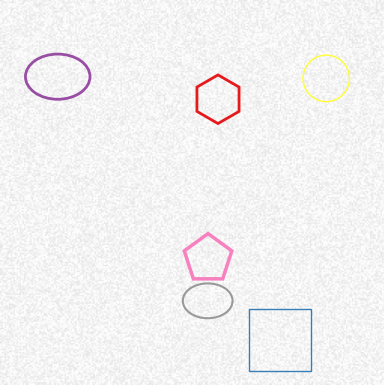[{"shape": "hexagon", "thickness": 2, "radius": 0.32, "center": [0.566, 0.742]}, {"shape": "square", "thickness": 1, "radius": 0.4, "center": [0.728, 0.117]}, {"shape": "oval", "thickness": 2, "radius": 0.42, "center": [0.15, 0.801]}, {"shape": "circle", "thickness": 1, "radius": 0.3, "center": [0.847, 0.796]}, {"shape": "pentagon", "thickness": 2.5, "radius": 0.32, "center": [0.54, 0.328]}, {"shape": "oval", "thickness": 1.5, "radius": 0.32, "center": [0.539, 0.219]}]